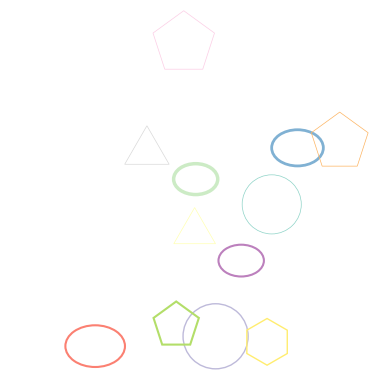[{"shape": "circle", "thickness": 0.5, "radius": 0.38, "center": [0.706, 0.469]}, {"shape": "triangle", "thickness": 0.5, "radius": 0.31, "center": [0.506, 0.398]}, {"shape": "circle", "thickness": 1, "radius": 0.42, "center": [0.56, 0.127]}, {"shape": "oval", "thickness": 1.5, "radius": 0.39, "center": [0.247, 0.101]}, {"shape": "oval", "thickness": 2, "radius": 0.34, "center": [0.773, 0.616]}, {"shape": "pentagon", "thickness": 0.5, "radius": 0.39, "center": [0.882, 0.631]}, {"shape": "pentagon", "thickness": 1.5, "radius": 0.31, "center": [0.458, 0.155]}, {"shape": "pentagon", "thickness": 0.5, "radius": 0.42, "center": [0.477, 0.888]}, {"shape": "triangle", "thickness": 0.5, "radius": 0.33, "center": [0.382, 0.607]}, {"shape": "oval", "thickness": 1.5, "radius": 0.29, "center": [0.626, 0.323]}, {"shape": "oval", "thickness": 2.5, "radius": 0.29, "center": [0.508, 0.535]}, {"shape": "hexagon", "thickness": 1, "radius": 0.3, "center": [0.694, 0.112]}]